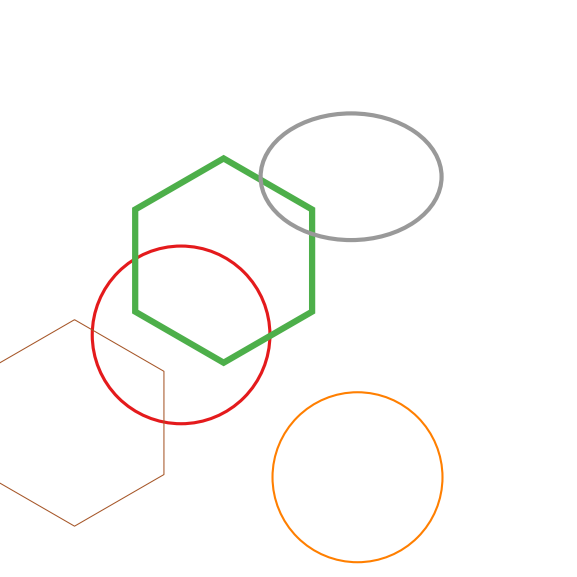[{"shape": "circle", "thickness": 1.5, "radius": 0.77, "center": [0.314, 0.419]}, {"shape": "hexagon", "thickness": 3, "radius": 0.88, "center": [0.387, 0.548]}, {"shape": "circle", "thickness": 1, "radius": 0.74, "center": [0.619, 0.173]}, {"shape": "hexagon", "thickness": 0.5, "radius": 0.89, "center": [0.129, 0.267]}, {"shape": "oval", "thickness": 2, "radius": 0.78, "center": [0.608, 0.693]}]